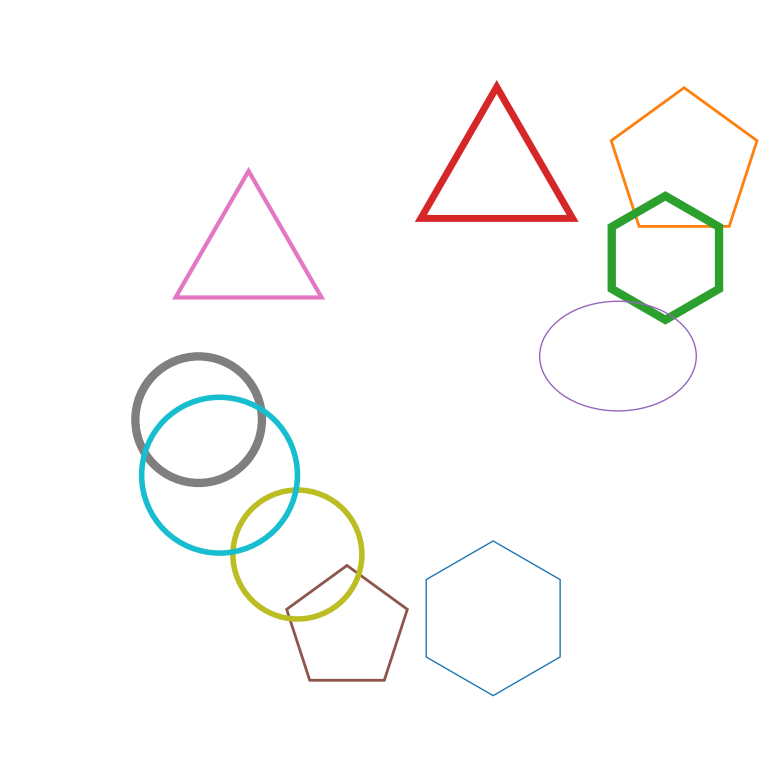[{"shape": "hexagon", "thickness": 0.5, "radius": 0.5, "center": [0.64, 0.197]}, {"shape": "pentagon", "thickness": 1, "radius": 0.5, "center": [0.888, 0.787]}, {"shape": "hexagon", "thickness": 3, "radius": 0.4, "center": [0.864, 0.665]}, {"shape": "triangle", "thickness": 2.5, "radius": 0.57, "center": [0.645, 0.773]}, {"shape": "oval", "thickness": 0.5, "radius": 0.51, "center": [0.803, 0.538]}, {"shape": "pentagon", "thickness": 1, "radius": 0.41, "center": [0.451, 0.183]}, {"shape": "triangle", "thickness": 1.5, "radius": 0.55, "center": [0.323, 0.668]}, {"shape": "circle", "thickness": 3, "radius": 0.41, "center": [0.258, 0.455]}, {"shape": "circle", "thickness": 2, "radius": 0.42, "center": [0.386, 0.28]}, {"shape": "circle", "thickness": 2, "radius": 0.51, "center": [0.285, 0.383]}]